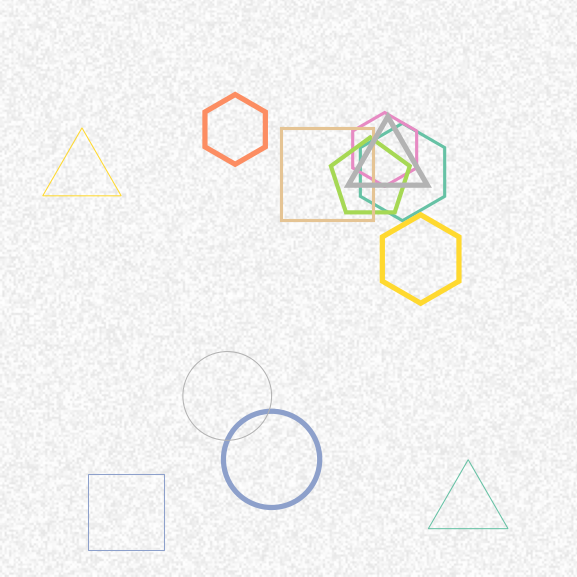[{"shape": "hexagon", "thickness": 1.5, "radius": 0.42, "center": [0.697, 0.701]}, {"shape": "triangle", "thickness": 0.5, "radius": 0.4, "center": [0.811, 0.124]}, {"shape": "hexagon", "thickness": 2.5, "radius": 0.3, "center": [0.407, 0.775]}, {"shape": "square", "thickness": 0.5, "radius": 0.33, "center": [0.218, 0.113]}, {"shape": "circle", "thickness": 2.5, "radius": 0.42, "center": [0.47, 0.204]}, {"shape": "hexagon", "thickness": 1.5, "radius": 0.32, "center": [0.666, 0.74]}, {"shape": "pentagon", "thickness": 2, "radius": 0.36, "center": [0.641, 0.689]}, {"shape": "triangle", "thickness": 0.5, "radius": 0.39, "center": [0.142, 0.699]}, {"shape": "hexagon", "thickness": 2.5, "radius": 0.38, "center": [0.728, 0.551]}, {"shape": "square", "thickness": 1.5, "radius": 0.4, "center": [0.567, 0.698]}, {"shape": "triangle", "thickness": 2.5, "radius": 0.4, "center": [0.672, 0.718]}, {"shape": "circle", "thickness": 0.5, "radius": 0.38, "center": [0.393, 0.314]}]